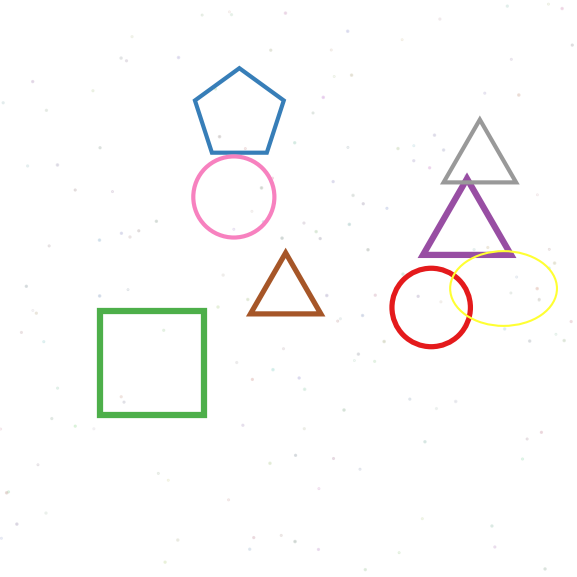[{"shape": "circle", "thickness": 2.5, "radius": 0.34, "center": [0.747, 0.467]}, {"shape": "pentagon", "thickness": 2, "radius": 0.4, "center": [0.414, 0.8]}, {"shape": "square", "thickness": 3, "radius": 0.45, "center": [0.263, 0.371]}, {"shape": "triangle", "thickness": 3, "radius": 0.44, "center": [0.809, 0.602]}, {"shape": "oval", "thickness": 1, "radius": 0.46, "center": [0.872, 0.5]}, {"shape": "triangle", "thickness": 2.5, "radius": 0.35, "center": [0.495, 0.491]}, {"shape": "circle", "thickness": 2, "radius": 0.35, "center": [0.405, 0.658]}, {"shape": "triangle", "thickness": 2, "radius": 0.36, "center": [0.831, 0.72]}]